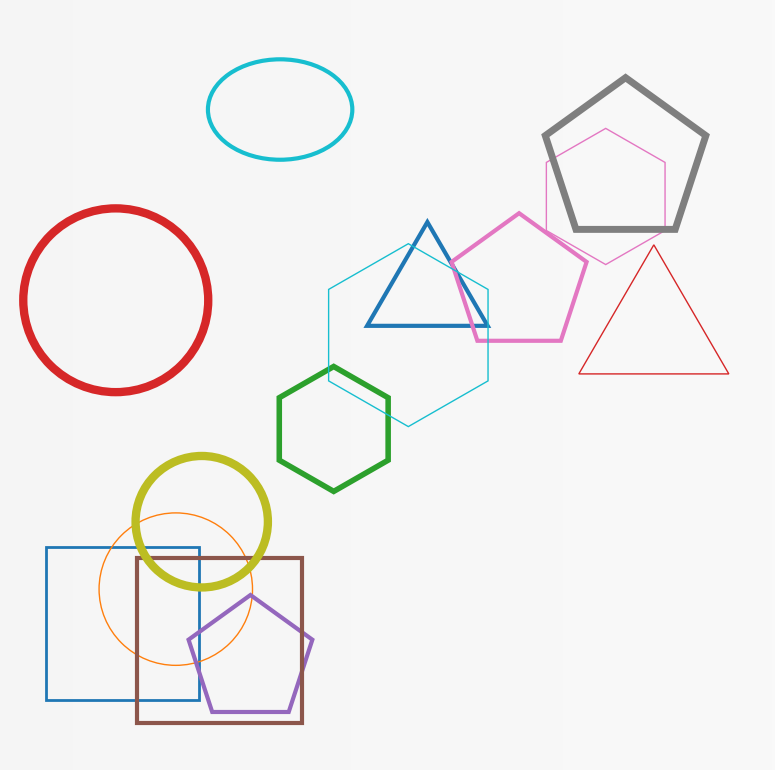[{"shape": "triangle", "thickness": 1.5, "radius": 0.45, "center": [0.551, 0.622]}, {"shape": "square", "thickness": 1, "radius": 0.49, "center": [0.158, 0.19]}, {"shape": "circle", "thickness": 0.5, "radius": 0.49, "center": [0.227, 0.235]}, {"shape": "hexagon", "thickness": 2, "radius": 0.41, "center": [0.431, 0.443]}, {"shape": "circle", "thickness": 3, "radius": 0.6, "center": [0.149, 0.61]}, {"shape": "triangle", "thickness": 0.5, "radius": 0.56, "center": [0.844, 0.57]}, {"shape": "pentagon", "thickness": 1.5, "radius": 0.42, "center": [0.323, 0.143]}, {"shape": "square", "thickness": 1.5, "radius": 0.53, "center": [0.283, 0.168]}, {"shape": "pentagon", "thickness": 1.5, "radius": 0.46, "center": [0.67, 0.632]}, {"shape": "hexagon", "thickness": 0.5, "radius": 0.44, "center": [0.782, 0.745]}, {"shape": "pentagon", "thickness": 2.5, "radius": 0.54, "center": [0.807, 0.79]}, {"shape": "circle", "thickness": 3, "radius": 0.43, "center": [0.26, 0.322]}, {"shape": "hexagon", "thickness": 0.5, "radius": 0.59, "center": [0.527, 0.565]}, {"shape": "oval", "thickness": 1.5, "radius": 0.47, "center": [0.361, 0.858]}]